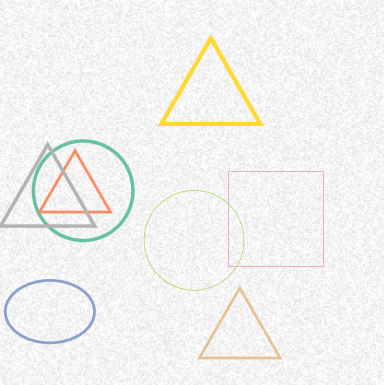[{"shape": "circle", "thickness": 2.5, "radius": 0.65, "center": [0.216, 0.505]}, {"shape": "triangle", "thickness": 2, "radius": 0.53, "center": [0.195, 0.502]}, {"shape": "oval", "thickness": 2, "radius": 0.58, "center": [0.13, 0.191]}, {"shape": "square", "thickness": 0.5, "radius": 0.62, "center": [0.715, 0.433]}, {"shape": "circle", "thickness": 0.5, "radius": 0.65, "center": [0.504, 0.376]}, {"shape": "triangle", "thickness": 3, "radius": 0.74, "center": [0.548, 0.752]}, {"shape": "triangle", "thickness": 2, "radius": 0.61, "center": [0.623, 0.131]}, {"shape": "triangle", "thickness": 2.5, "radius": 0.71, "center": [0.124, 0.483]}]